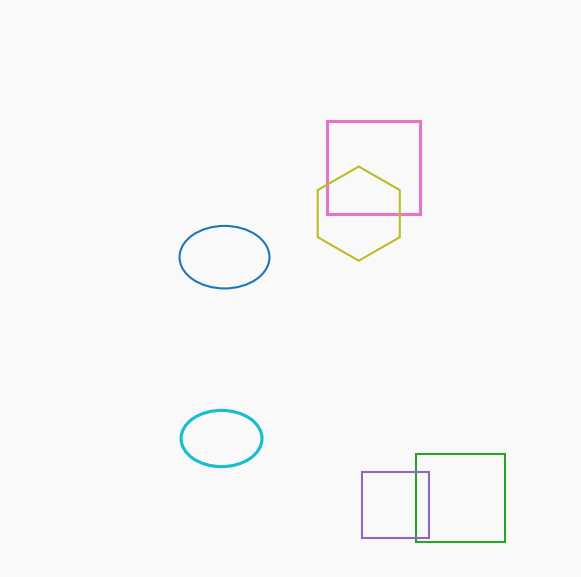[{"shape": "oval", "thickness": 1, "radius": 0.39, "center": [0.386, 0.554]}, {"shape": "square", "thickness": 1, "radius": 0.38, "center": [0.793, 0.137]}, {"shape": "square", "thickness": 1, "radius": 0.29, "center": [0.681, 0.125]}, {"shape": "square", "thickness": 1.5, "radius": 0.4, "center": [0.643, 0.709]}, {"shape": "hexagon", "thickness": 1, "radius": 0.41, "center": [0.617, 0.629]}, {"shape": "oval", "thickness": 1.5, "radius": 0.35, "center": [0.381, 0.24]}]